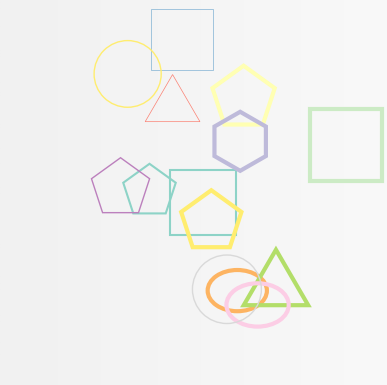[{"shape": "pentagon", "thickness": 1.5, "radius": 0.36, "center": [0.386, 0.503]}, {"shape": "square", "thickness": 1.5, "radius": 0.43, "center": [0.524, 0.474]}, {"shape": "pentagon", "thickness": 3, "radius": 0.42, "center": [0.629, 0.745]}, {"shape": "hexagon", "thickness": 3, "radius": 0.38, "center": [0.62, 0.633]}, {"shape": "triangle", "thickness": 0.5, "radius": 0.41, "center": [0.445, 0.725]}, {"shape": "square", "thickness": 0.5, "radius": 0.4, "center": [0.47, 0.898]}, {"shape": "oval", "thickness": 3, "radius": 0.38, "center": [0.612, 0.245]}, {"shape": "triangle", "thickness": 3, "radius": 0.48, "center": [0.712, 0.255]}, {"shape": "oval", "thickness": 3, "radius": 0.4, "center": [0.665, 0.208]}, {"shape": "circle", "thickness": 1, "radius": 0.44, "center": [0.586, 0.249]}, {"shape": "pentagon", "thickness": 1, "radius": 0.39, "center": [0.311, 0.511]}, {"shape": "square", "thickness": 3, "radius": 0.46, "center": [0.894, 0.623]}, {"shape": "pentagon", "thickness": 3, "radius": 0.41, "center": [0.545, 0.424]}, {"shape": "circle", "thickness": 1, "radius": 0.43, "center": [0.329, 0.808]}]